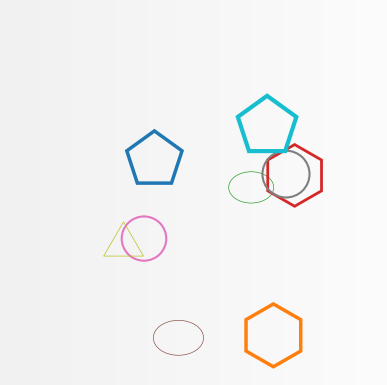[{"shape": "pentagon", "thickness": 2.5, "radius": 0.37, "center": [0.398, 0.585]}, {"shape": "hexagon", "thickness": 2.5, "radius": 0.41, "center": [0.706, 0.129]}, {"shape": "oval", "thickness": 0.5, "radius": 0.29, "center": [0.648, 0.513]}, {"shape": "hexagon", "thickness": 2, "radius": 0.4, "center": [0.76, 0.544]}, {"shape": "oval", "thickness": 0.5, "radius": 0.32, "center": [0.461, 0.123]}, {"shape": "circle", "thickness": 1.5, "radius": 0.29, "center": [0.372, 0.38]}, {"shape": "circle", "thickness": 1.5, "radius": 0.3, "center": [0.738, 0.548]}, {"shape": "triangle", "thickness": 0.5, "radius": 0.3, "center": [0.319, 0.365]}, {"shape": "pentagon", "thickness": 3, "radius": 0.4, "center": [0.689, 0.672]}]